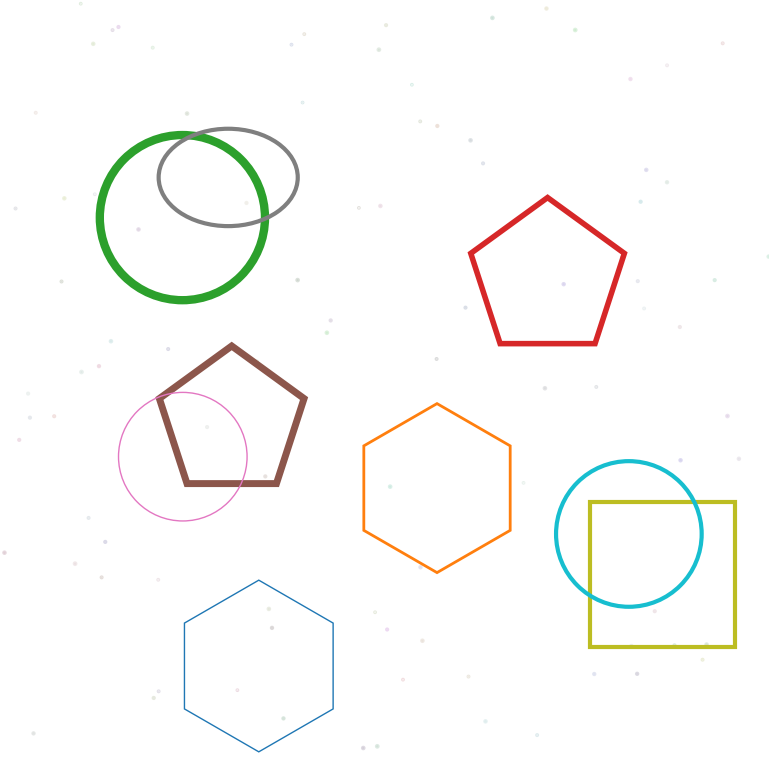[{"shape": "hexagon", "thickness": 0.5, "radius": 0.56, "center": [0.336, 0.135]}, {"shape": "hexagon", "thickness": 1, "radius": 0.55, "center": [0.568, 0.366]}, {"shape": "circle", "thickness": 3, "radius": 0.54, "center": [0.237, 0.717]}, {"shape": "pentagon", "thickness": 2, "radius": 0.52, "center": [0.711, 0.639]}, {"shape": "pentagon", "thickness": 2.5, "radius": 0.49, "center": [0.301, 0.452]}, {"shape": "circle", "thickness": 0.5, "radius": 0.42, "center": [0.237, 0.407]}, {"shape": "oval", "thickness": 1.5, "radius": 0.45, "center": [0.296, 0.77]}, {"shape": "square", "thickness": 1.5, "radius": 0.47, "center": [0.86, 0.254]}, {"shape": "circle", "thickness": 1.5, "radius": 0.47, "center": [0.817, 0.307]}]